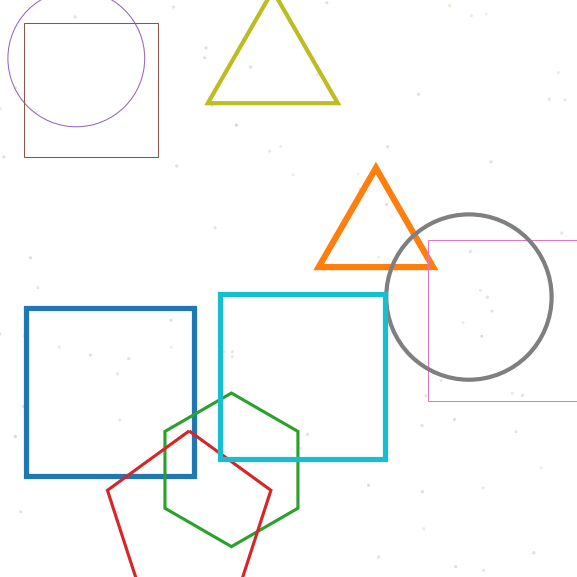[{"shape": "square", "thickness": 2.5, "radius": 0.73, "center": [0.19, 0.321]}, {"shape": "triangle", "thickness": 3, "radius": 0.57, "center": [0.651, 0.594]}, {"shape": "hexagon", "thickness": 1.5, "radius": 0.66, "center": [0.401, 0.186]}, {"shape": "pentagon", "thickness": 1.5, "radius": 0.74, "center": [0.328, 0.104]}, {"shape": "circle", "thickness": 0.5, "radius": 0.59, "center": [0.132, 0.898]}, {"shape": "square", "thickness": 0.5, "radius": 0.58, "center": [0.158, 0.844]}, {"shape": "square", "thickness": 0.5, "radius": 0.7, "center": [0.881, 0.444]}, {"shape": "circle", "thickness": 2, "radius": 0.72, "center": [0.812, 0.485]}, {"shape": "triangle", "thickness": 2, "radius": 0.65, "center": [0.472, 0.885]}, {"shape": "square", "thickness": 2.5, "radius": 0.72, "center": [0.524, 0.347]}]